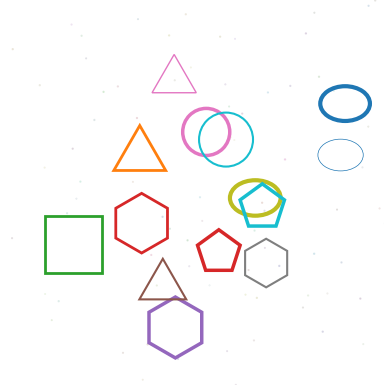[{"shape": "oval", "thickness": 0.5, "radius": 0.29, "center": [0.885, 0.597]}, {"shape": "oval", "thickness": 3, "radius": 0.32, "center": [0.896, 0.731]}, {"shape": "triangle", "thickness": 2, "radius": 0.39, "center": [0.363, 0.596]}, {"shape": "square", "thickness": 2, "radius": 0.37, "center": [0.191, 0.366]}, {"shape": "pentagon", "thickness": 2.5, "radius": 0.29, "center": [0.568, 0.345]}, {"shape": "hexagon", "thickness": 2, "radius": 0.39, "center": [0.368, 0.42]}, {"shape": "hexagon", "thickness": 2.5, "radius": 0.4, "center": [0.455, 0.149]}, {"shape": "triangle", "thickness": 1.5, "radius": 0.35, "center": [0.423, 0.258]}, {"shape": "triangle", "thickness": 1, "radius": 0.33, "center": [0.452, 0.792]}, {"shape": "circle", "thickness": 2.5, "radius": 0.31, "center": [0.536, 0.657]}, {"shape": "hexagon", "thickness": 1.5, "radius": 0.32, "center": [0.691, 0.317]}, {"shape": "oval", "thickness": 3, "radius": 0.33, "center": [0.663, 0.486]}, {"shape": "pentagon", "thickness": 2.5, "radius": 0.3, "center": [0.681, 0.462]}, {"shape": "circle", "thickness": 1.5, "radius": 0.35, "center": [0.587, 0.637]}]